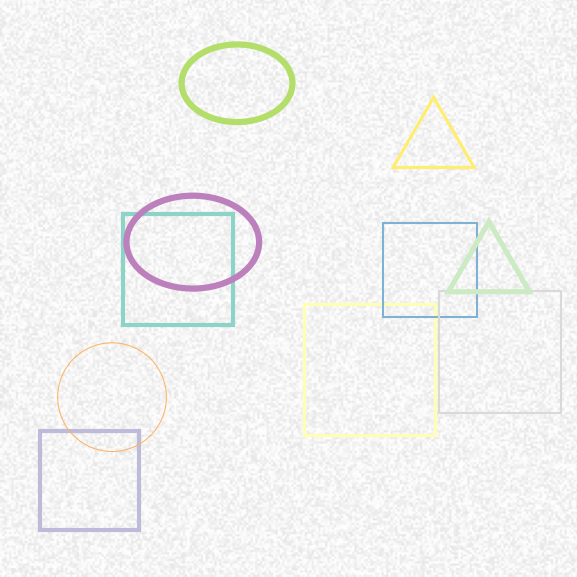[{"shape": "square", "thickness": 2, "radius": 0.48, "center": [0.308, 0.532]}, {"shape": "square", "thickness": 1.5, "radius": 0.57, "center": [0.64, 0.359]}, {"shape": "square", "thickness": 2, "radius": 0.43, "center": [0.155, 0.167]}, {"shape": "square", "thickness": 1, "radius": 0.41, "center": [0.745, 0.532]}, {"shape": "circle", "thickness": 0.5, "radius": 0.47, "center": [0.194, 0.311]}, {"shape": "oval", "thickness": 3, "radius": 0.48, "center": [0.41, 0.855]}, {"shape": "square", "thickness": 1, "radius": 0.53, "center": [0.866, 0.389]}, {"shape": "oval", "thickness": 3, "radius": 0.57, "center": [0.334, 0.58]}, {"shape": "triangle", "thickness": 2.5, "radius": 0.4, "center": [0.847, 0.534]}, {"shape": "triangle", "thickness": 1.5, "radius": 0.4, "center": [0.751, 0.75]}]